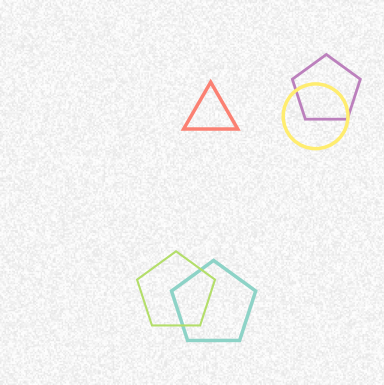[{"shape": "pentagon", "thickness": 2.5, "radius": 0.57, "center": [0.555, 0.209]}, {"shape": "triangle", "thickness": 2.5, "radius": 0.41, "center": [0.547, 0.705]}, {"shape": "pentagon", "thickness": 1.5, "radius": 0.53, "center": [0.457, 0.241]}, {"shape": "pentagon", "thickness": 2, "radius": 0.46, "center": [0.848, 0.766]}, {"shape": "circle", "thickness": 2.5, "radius": 0.42, "center": [0.82, 0.698]}]